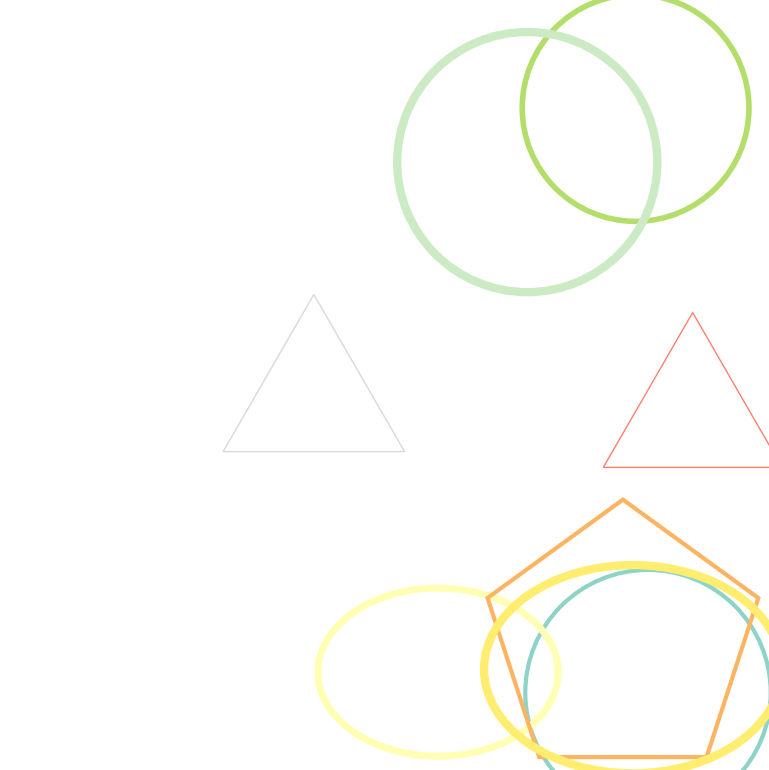[{"shape": "circle", "thickness": 1.5, "radius": 0.8, "center": [0.842, 0.1]}, {"shape": "oval", "thickness": 2.5, "radius": 0.78, "center": [0.569, 0.127]}, {"shape": "triangle", "thickness": 0.5, "radius": 0.67, "center": [0.9, 0.46]}, {"shape": "pentagon", "thickness": 1.5, "radius": 0.92, "center": [0.809, 0.166]}, {"shape": "circle", "thickness": 2, "radius": 0.74, "center": [0.825, 0.86]}, {"shape": "triangle", "thickness": 0.5, "radius": 0.68, "center": [0.408, 0.482]}, {"shape": "circle", "thickness": 3, "radius": 0.84, "center": [0.685, 0.789]}, {"shape": "oval", "thickness": 3, "radius": 0.97, "center": [0.822, 0.131]}]